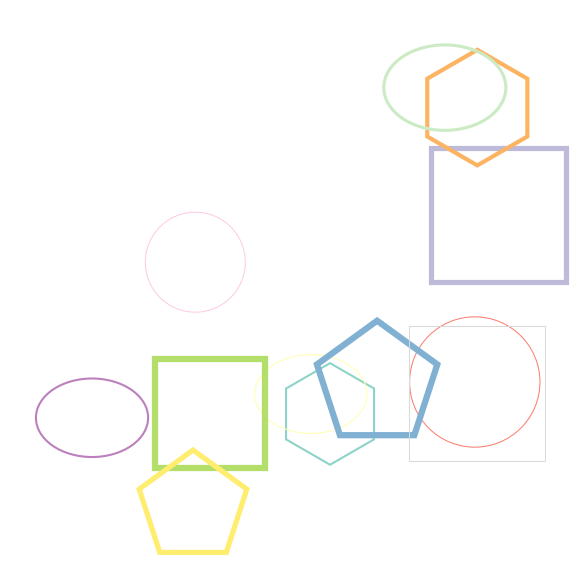[{"shape": "hexagon", "thickness": 1, "radius": 0.44, "center": [0.572, 0.282]}, {"shape": "oval", "thickness": 0.5, "radius": 0.49, "center": [0.538, 0.317]}, {"shape": "square", "thickness": 2.5, "radius": 0.58, "center": [0.864, 0.627]}, {"shape": "circle", "thickness": 0.5, "radius": 0.56, "center": [0.822, 0.338]}, {"shape": "pentagon", "thickness": 3, "radius": 0.55, "center": [0.653, 0.334]}, {"shape": "hexagon", "thickness": 2, "radius": 0.5, "center": [0.827, 0.813]}, {"shape": "square", "thickness": 3, "radius": 0.47, "center": [0.364, 0.283]}, {"shape": "circle", "thickness": 0.5, "radius": 0.43, "center": [0.338, 0.545]}, {"shape": "square", "thickness": 0.5, "radius": 0.59, "center": [0.826, 0.318]}, {"shape": "oval", "thickness": 1, "radius": 0.49, "center": [0.159, 0.276]}, {"shape": "oval", "thickness": 1.5, "radius": 0.53, "center": [0.77, 0.847]}, {"shape": "pentagon", "thickness": 2.5, "radius": 0.49, "center": [0.334, 0.122]}]